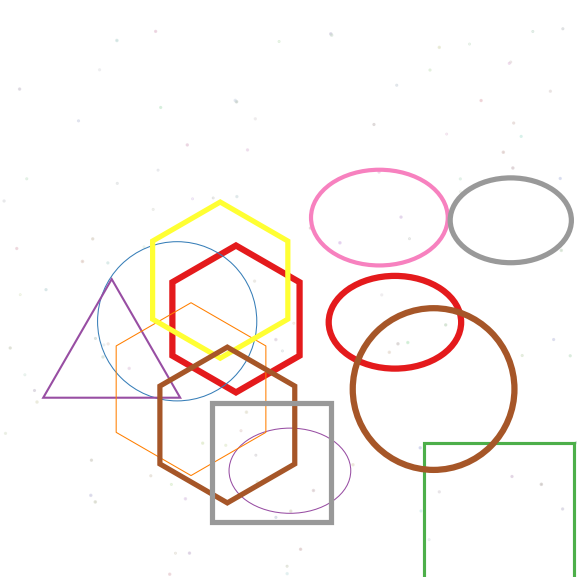[{"shape": "oval", "thickness": 3, "radius": 0.57, "center": [0.684, 0.441]}, {"shape": "hexagon", "thickness": 3, "radius": 0.64, "center": [0.409, 0.447]}, {"shape": "circle", "thickness": 0.5, "radius": 0.69, "center": [0.307, 0.443]}, {"shape": "square", "thickness": 1.5, "radius": 0.65, "center": [0.864, 0.102]}, {"shape": "oval", "thickness": 0.5, "radius": 0.53, "center": [0.502, 0.184]}, {"shape": "triangle", "thickness": 1, "radius": 0.68, "center": [0.193, 0.379]}, {"shape": "hexagon", "thickness": 0.5, "radius": 0.75, "center": [0.331, 0.325]}, {"shape": "hexagon", "thickness": 2.5, "radius": 0.68, "center": [0.381, 0.514]}, {"shape": "hexagon", "thickness": 2.5, "radius": 0.67, "center": [0.394, 0.263]}, {"shape": "circle", "thickness": 3, "radius": 0.7, "center": [0.751, 0.325]}, {"shape": "oval", "thickness": 2, "radius": 0.59, "center": [0.657, 0.622]}, {"shape": "oval", "thickness": 2.5, "radius": 0.52, "center": [0.884, 0.618]}, {"shape": "square", "thickness": 2.5, "radius": 0.52, "center": [0.47, 0.198]}]